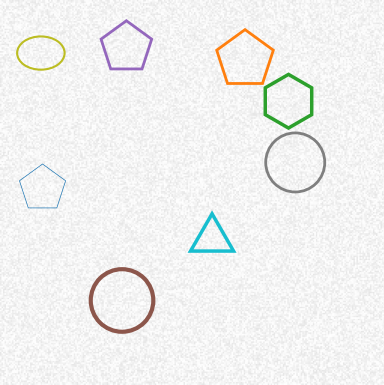[{"shape": "pentagon", "thickness": 0.5, "radius": 0.32, "center": [0.11, 0.511]}, {"shape": "pentagon", "thickness": 2, "radius": 0.39, "center": [0.636, 0.846]}, {"shape": "hexagon", "thickness": 2.5, "radius": 0.35, "center": [0.749, 0.737]}, {"shape": "pentagon", "thickness": 2, "radius": 0.35, "center": [0.328, 0.877]}, {"shape": "circle", "thickness": 3, "radius": 0.41, "center": [0.317, 0.22]}, {"shape": "circle", "thickness": 2, "radius": 0.38, "center": [0.767, 0.578]}, {"shape": "oval", "thickness": 1.5, "radius": 0.31, "center": [0.106, 0.862]}, {"shape": "triangle", "thickness": 2.5, "radius": 0.32, "center": [0.551, 0.38]}]